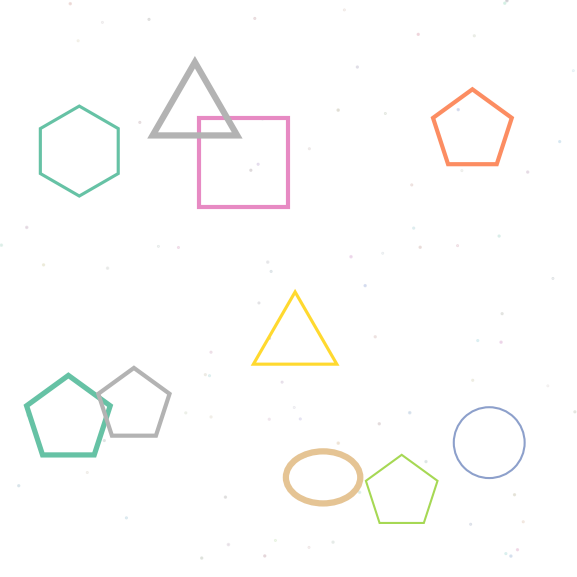[{"shape": "pentagon", "thickness": 2.5, "radius": 0.38, "center": [0.118, 0.273]}, {"shape": "hexagon", "thickness": 1.5, "radius": 0.39, "center": [0.137, 0.738]}, {"shape": "pentagon", "thickness": 2, "radius": 0.36, "center": [0.818, 0.773]}, {"shape": "circle", "thickness": 1, "radius": 0.31, "center": [0.847, 0.233]}, {"shape": "square", "thickness": 2, "radius": 0.39, "center": [0.421, 0.717]}, {"shape": "pentagon", "thickness": 1, "radius": 0.33, "center": [0.696, 0.146]}, {"shape": "triangle", "thickness": 1.5, "radius": 0.42, "center": [0.511, 0.41]}, {"shape": "oval", "thickness": 3, "radius": 0.32, "center": [0.559, 0.172]}, {"shape": "triangle", "thickness": 3, "radius": 0.42, "center": [0.337, 0.807]}, {"shape": "pentagon", "thickness": 2, "radius": 0.32, "center": [0.232, 0.297]}]